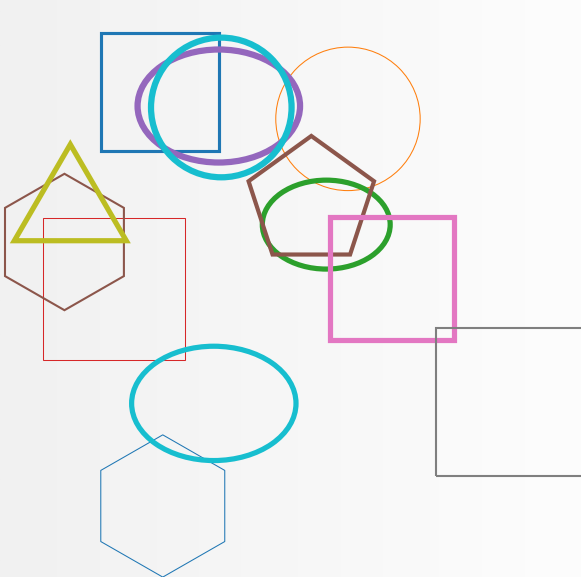[{"shape": "hexagon", "thickness": 0.5, "radius": 0.62, "center": [0.28, 0.123]}, {"shape": "square", "thickness": 1.5, "radius": 0.51, "center": [0.275, 0.84]}, {"shape": "circle", "thickness": 0.5, "radius": 0.62, "center": [0.599, 0.793]}, {"shape": "oval", "thickness": 2.5, "radius": 0.55, "center": [0.561, 0.61]}, {"shape": "square", "thickness": 0.5, "radius": 0.61, "center": [0.196, 0.499]}, {"shape": "oval", "thickness": 3, "radius": 0.7, "center": [0.376, 0.816]}, {"shape": "hexagon", "thickness": 1, "radius": 0.59, "center": [0.111, 0.58]}, {"shape": "pentagon", "thickness": 2, "radius": 0.57, "center": [0.536, 0.65]}, {"shape": "square", "thickness": 2.5, "radius": 0.53, "center": [0.674, 0.517]}, {"shape": "square", "thickness": 1, "radius": 0.64, "center": [0.879, 0.303]}, {"shape": "triangle", "thickness": 2.5, "radius": 0.56, "center": [0.121, 0.638]}, {"shape": "oval", "thickness": 2.5, "radius": 0.71, "center": [0.368, 0.301]}, {"shape": "circle", "thickness": 3, "radius": 0.6, "center": [0.381, 0.813]}]